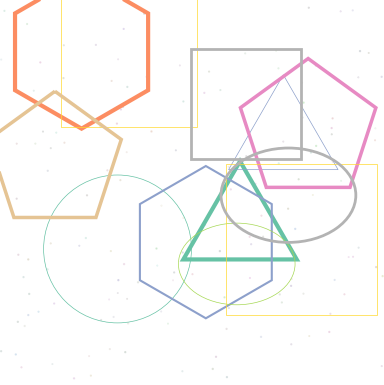[{"shape": "circle", "thickness": 0.5, "radius": 0.96, "center": [0.305, 0.353]}, {"shape": "triangle", "thickness": 3, "radius": 0.85, "center": [0.623, 0.411]}, {"shape": "hexagon", "thickness": 3, "radius": 1.0, "center": [0.212, 0.865]}, {"shape": "hexagon", "thickness": 1.5, "radius": 0.99, "center": [0.535, 0.371]}, {"shape": "triangle", "thickness": 0.5, "radius": 0.82, "center": [0.736, 0.641]}, {"shape": "pentagon", "thickness": 2.5, "radius": 0.92, "center": [0.8, 0.663]}, {"shape": "oval", "thickness": 0.5, "radius": 0.76, "center": [0.615, 0.314]}, {"shape": "square", "thickness": 0.5, "radius": 0.88, "center": [0.335, 0.847]}, {"shape": "square", "thickness": 0.5, "radius": 0.98, "center": [0.783, 0.377]}, {"shape": "pentagon", "thickness": 2.5, "radius": 0.91, "center": [0.143, 0.582]}, {"shape": "square", "thickness": 2, "radius": 0.71, "center": [0.64, 0.729]}, {"shape": "oval", "thickness": 2, "radius": 0.88, "center": [0.749, 0.493]}]